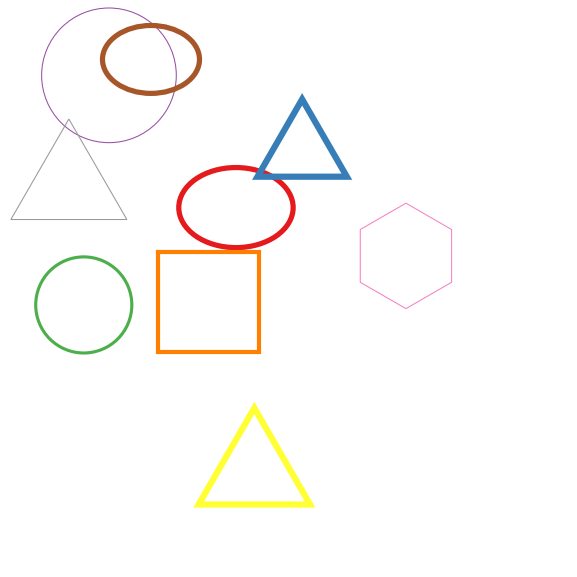[{"shape": "oval", "thickness": 2.5, "radius": 0.5, "center": [0.409, 0.64]}, {"shape": "triangle", "thickness": 3, "radius": 0.45, "center": [0.523, 0.738]}, {"shape": "circle", "thickness": 1.5, "radius": 0.42, "center": [0.145, 0.471]}, {"shape": "circle", "thickness": 0.5, "radius": 0.58, "center": [0.189, 0.869]}, {"shape": "square", "thickness": 2, "radius": 0.43, "center": [0.361, 0.476]}, {"shape": "triangle", "thickness": 3, "radius": 0.56, "center": [0.44, 0.181]}, {"shape": "oval", "thickness": 2.5, "radius": 0.42, "center": [0.261, 0.896]}, {"shape": "hexagon", "thickness": 0.5, "radius": 0.46, "center": [0.703, 0.556]}, {"shape": "triangle", "thickness": 0.5, "radius": 0.58, "center": [0.119, 0.677]}]